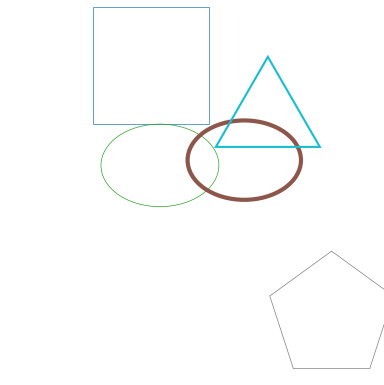[{"shape": "square", "thickness": 0.5, "radius": 0.76, "center": [0.392, 0.83]}, {"shape": "oval", "thickness": 0.5, "radius": 0.77, "center": [0.415, 0.57]}, {"shape": "oval", "thickness": 3, "radius": 0.74, "center": [0.635, 0.584]}, {"shape": "pentagon", "thickness": 0.5, "radius": 0.84, "center": [0.861, 0.179]}, {"shape": "triangle", "thickness": 1.5, "radius": 0.78, "center": [0.696, 0.696]}]